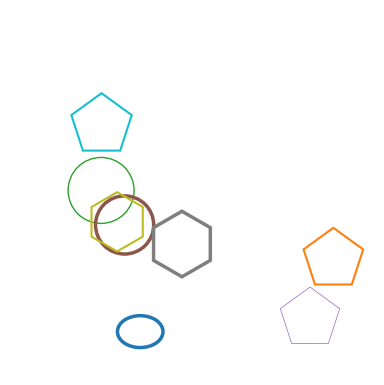[{"shape": "oval", "thickness": 2.5, "radius": 0.3, "center": [0.364, 0.139]}, {"shape": "pentagon", "thickness": 1.5, "radius": 0.41, "center": [0.866, 0.327]}, {"shape": "circle", "thickness": 1, "radius": 0.43, "center": [0.263, 0.505]}, {"shape": "pentagon", "thickness": 0.5, "radius": 0.41, "center": [0.805, 0.173]}, {"shape": "circle", "thickness": 2.5, "radius": 0.38, "center": [0.324, 0.416]}, {"shape": "hexagon", "thickness": 2.5, "radius": 0.43, "center": [0.473, 0.366]}, {"shape": "hexagon", "thickness": 1.5, "radius": 0.38, "center": [0.304, 0.424]}, {"shape": "pentagon", "thickness": 1.5, "radius": 0.41, "center": [0.264, 0.676]}]